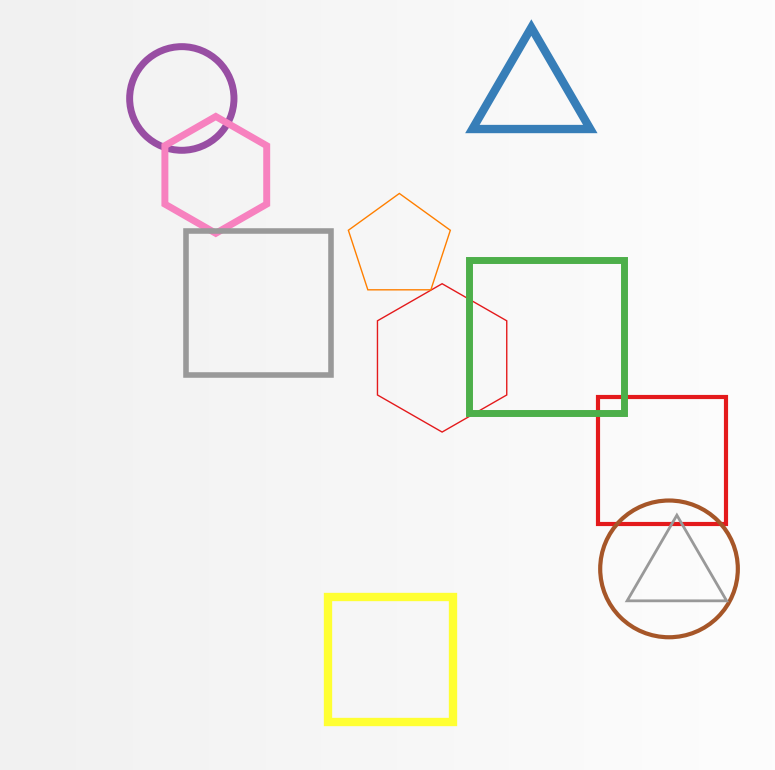[{"shape": "square", "thickness": 1.5, "radius": 0.41, "center": [0.854, 0.402]}, {"shape": "hexagon", "thickness": 0.5, "radius": 0.48, "center": [0.57, 0.535]}, {"shape": "triangle", "thickness": 3, "radius": 0.44, "center": [0.686, 0.876]}, {"shape": "square", "thickness": 2.5, "radius": 0.5, "center": [0.705, 0.563]}, {"shape": "circle", "thickness": 2.5, "radius": 0.34, "center": [0.235, 0.872]}, {"shape": "pentagon", "thickness": 0.5, "radius": 0.35, "center": [0.515, 0.68]}, {"shape": "square", "thickness": 3, "radius": 0.41, "center": [0.504, 0.144]}, {"shape": "circle", "thickness": 1.5, "radius": 0.44, "center": [0.863, 0.261]}, {"shape": "hexagon", "thickness": 2.5, "radius": 0.38, "center": [0.278, 0.773]}, {"shape": "square", "thickness": 2, "radius": 0.47, "center": [0.333, 0.606]}, {"shape": "triangle", "thickness": 1, "radius": 0.37, "center": [0.873, 0.257]}]